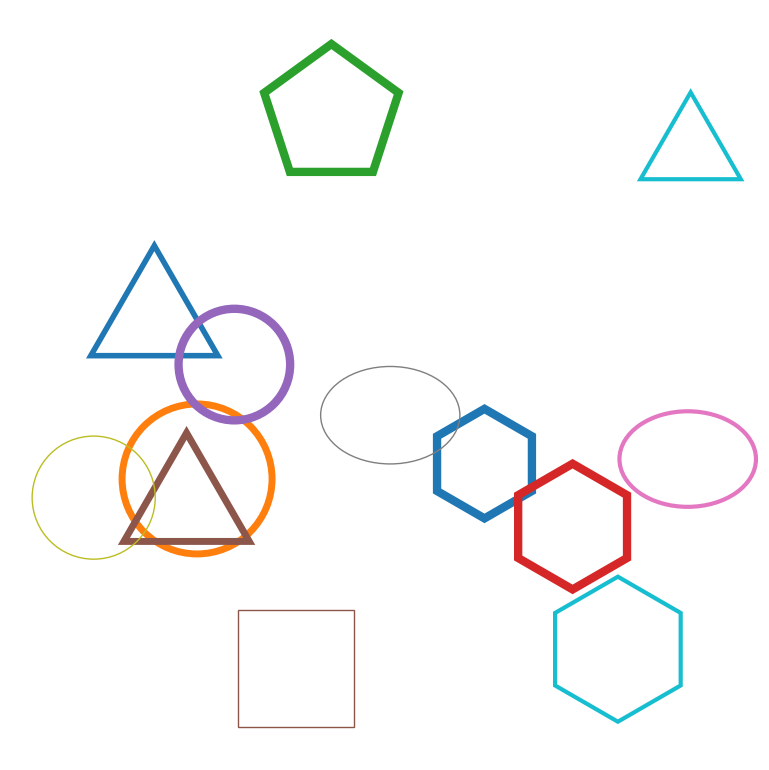[{"shape": "hexagon", "thickness": 3, "radius": 0.36, "center": [0.629, 0.398]}, {"shape": "triangle", "thickness": 2, "radius": 0.48, "center": [0.2, 0.586]}, {"shape": "circle", "thickness": 2.5, "radius": 0.49, "center": [0.256, 0.378]}, {"shape": "pentagon", "thickness": 3, "radius": 0.46, "center": [0.43, 0.851]}, {"shape": "hexagon", "thickness": 3, "radius": 0.41, "center": [0.744, 0.316]}, {"shape": "circle", "thickness": 3, "radius": 0.36, "center": [0.304, 0.527]}, {"shape": "square", "thickness": 0.5, "radius": 0.38, "center": [0.384, 0.132]}, {"shape": "triangle", "thickness": 2.5, "radius": 0.47, "center": [0.242, 0.344]}, {"shape": "oval", "thickness": 1.5, "radius": 0.44, "center": [0.893, 0.404]}, {"shape": "oval", "thickness": 0.5, "radius": 0.45, "center": [0.507, 0.461]}, {"shape": "circle", "thickness": 0.5, "radius": 0.4, "center": [0.122, 0.354]}, {"shape": "hexagon", "thickness": 1.5, "radius": 0.47, "center": [0.802, 0.157]}, {"shape": "triangle", "thickness": 1.5, "radius": 0.38, "center": [0.897, 0.805]}]